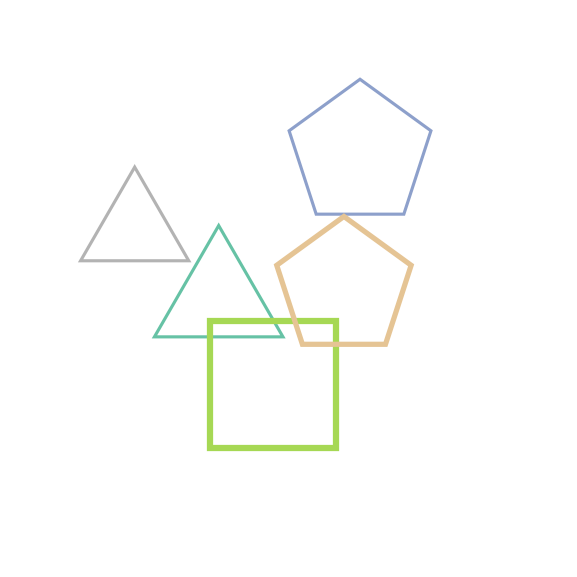[{"shape": "triangle", "thickness": 1.5, "radius": 0.64, "center": [0.379, 0.48]}, {"shape": "pentagon", "thickness": 1.5, "radius": 0.65, "center": [0.623, 0.733]}, {"shape": "square", "thickness": 3, "radius": 0.55, "center": [0.473, 0.333]}, {"shape": "pentagon", "thickness": 2.5, "radius": 0.61, "center": [0.596, 0.502]}, {"shape": "triangle", "thickness": 1.5, "radius": 0.54, "center": [0.233, 0.602]}]